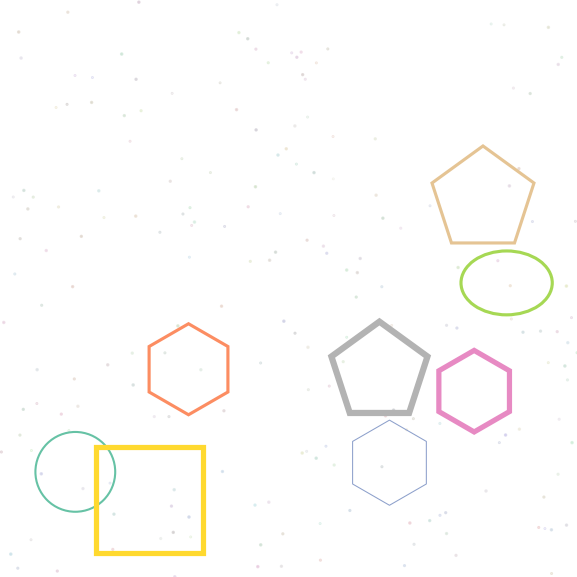[{"shape": "circle", "thickness": 1, "radius": 0.35, "center": [0.13, 0.182]}, {"shape": "hexagon", "thickness": 1.5, "radius": 0.39, "center": [0.326, 0.36]}, {"shape": "hexagon", "thickness": 0.5, "radius": 0.37, "center": [0.674, 0.198]}, {"shape": "hexagon", "thickness": 2.5, "radius": 0.35, "center": [0.821, 0.322]}, {"shape": "oval", "thickness": 1.5, "radius": 0.4, "center": [0.877, 0.509]}, {"shape": "square", "thickness": 2.5, "radius": 0.46, "center": [0.259, 0.133]}, {"shape": "pentagon", "thickness": 1.5, "radius": 0.46, "center": [0.836, 0.654]}, {"shape": "pentagon", "thickness": 3, "radius": 0.44, "center": [0.657, 0.355]}]